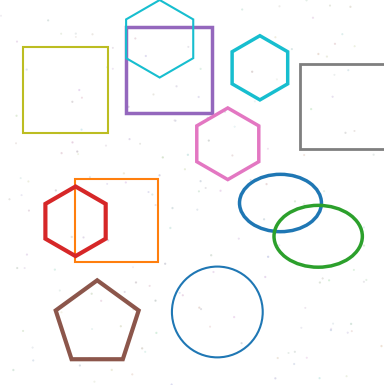[{"shape": "circle", "thickness": 1.5, "radius": 0.59, "center": [0.564, 0.19]}, {"shape": "oval", "thickness": 2.5, "radius": 0.53, "center": [0.728, 0.473]}, {"shape": "square", "thickness": 1.5, "radius": 0.54, "center": [0.303, 0.426]}, {"shape": "oval", "thickness": 2.5, "radius": 0.57, "center": [0.826, 0.386]}, {"shape": "hexagon", "thickness": 3, "radius": 0.45, "center": [0.196, 0.425]}, {"shape": "square", "thickness": 2.5, "radius": 0.56, "center": [0.439, 0.818]}, {"shape": "pentagon", "thickness": 3, "radius": 0.57, "center": [0.252, 0.159]}, {"shape": "hexagon", "thickness": 2.5, "radius": 0.47, "center": [0.592, 0.627]}, {"shape": "square", "thickness": 2, "radius": 0.55, "center": [0.889, 0.724]}, {"shape": "square", "thickness": 1.5, "radius": 0.56, "center": [0.17, 0.766]}, {"shape": "hexagon", "thickness": 2.5, "radius": 0.42, "center": [0.675, 0.824]}, {"shape": "hexagon", "thickness": 1.5, "radius": 0.5, "center": [0.415, 0.899]}]